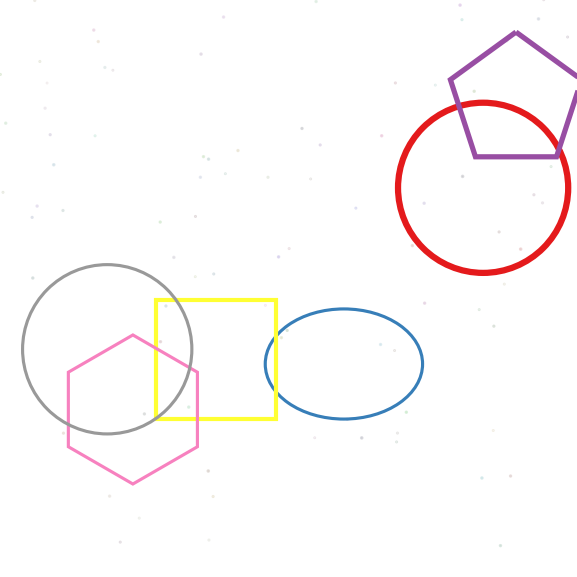[{"shape": "circle", "thickness": 3, "radius": 0.74, "center": [0.837, 0.674]}, {"shape": "oval", "thickness": 1.5, "radius": 0.68, "center": [0.596, 0.369]}, {"shape": "pentagon", "thickness": 2.5, "radius": 0.6, "center": [0.893, 0.824]}, {"shape": "square", "thickness": 2, "radius": 0.52, "center": [0.374, 0.376]}, {"shape": "hexagon", "thickness": 1.5, "radius": 0.65, "center": [0.23, 0.29]}, {"shape": "circle", "thickness": 1.5, "radius": 0.73, "center": [0.186, 0.394]}]